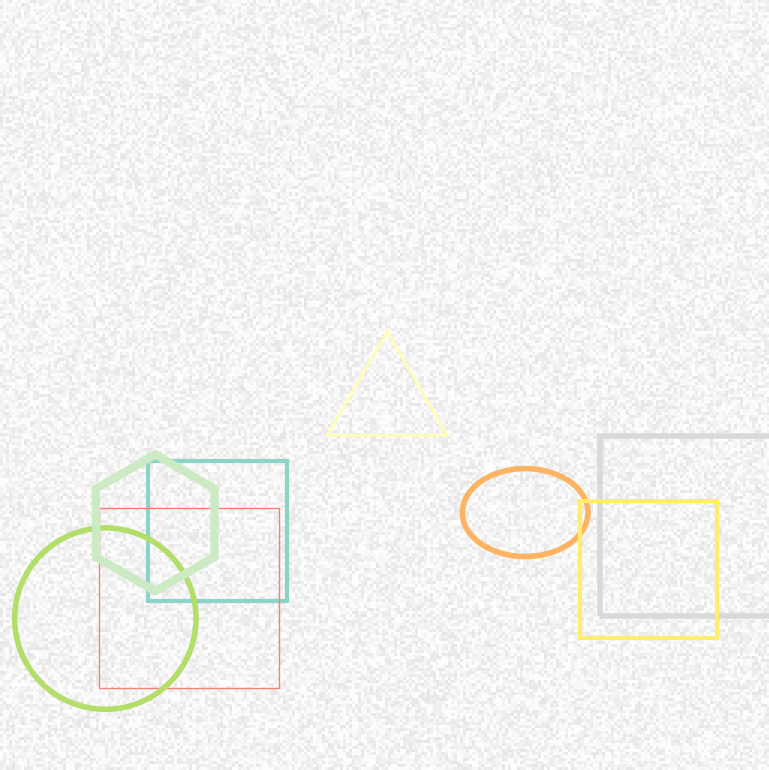[{"shape": "square", "thickness": 1.5, "radius": 0.45, "center": [0.282, 0.31]}, {"shape": "triangle", "thickness": 1, "radius": 0.45, "center": [0.503, 0.48]}, {"shape": "square", "thickness": 0.5, "radius": 0.59, "center": [0.245, 0.223]}, {"shape": "oval", "thickness": 2, "radius": 0.41, "center": [0.682, 0.334]}, {"shape": "circle", "thickness": 2, "radius": 0.59, "center": [0.137, 0.197]}, {"shape": "square", "thickness": 2, "radius": 0.58, "center": [0.896, 0.317]}, {"shape": "hexagon", "thickness": 3, "radius": 0.44, "center": [0.202, 0.321]}, {"shape": "square", "thickness": 1.5, "radius": 0.44, "center": [0.842, 0.26]}]